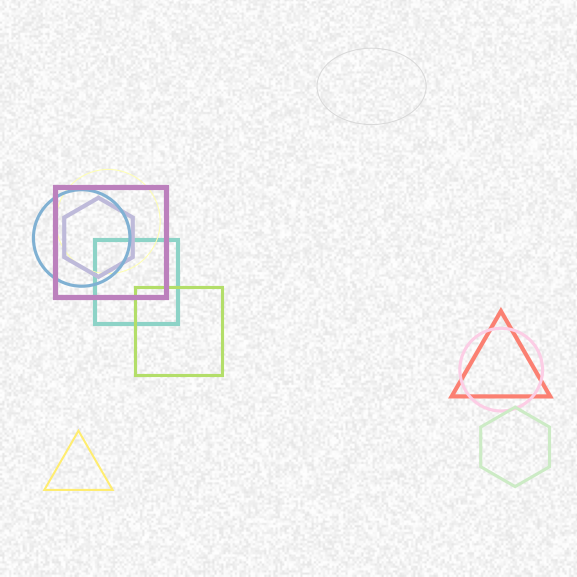[{"shape": "square", "thickness": 2, "radius": 0.36, "center": [0.236, 0.511]}, {"shape": "circle", "thickness": 0.5, "radius": 0.45, "center": [0.187, 0.616]}, {"shape": "hexagon", "thickness": 2, "radius": 0.34, "center": [0.171, 0.588]}, {"shape": "triangle", "thickness": 2, "radius": 0.49, "center": [0.867, 0.362]}, {"shape": "circle", "thickness": 1.5, "radius": 0.42, "center": [0.141, 0.587]}, {"shape": "square", "thickness": 1.5, "radius": 0.38, "center": [0.309, 0.426]}, {"shape": "circle", "thickness": 1.5, "radius": 0.36, "center": [0.868, 0.359]}, {"shape": "oval", "thickness": 0.5, "radius": 0.47, "center": [0.643, 0.85]}, {"shape": "square", "thickness": 2.5, "radius": 0.48, "center": [0.192, 0.58]}, {"shape": "hexagon", "thickness": 1.5, "radius": 0.34, "center": [0.892, 0.225]}, {"shape": "triangle", "thickness": 1, "radius": 0.34, "center": [0.136, 0.185]}]